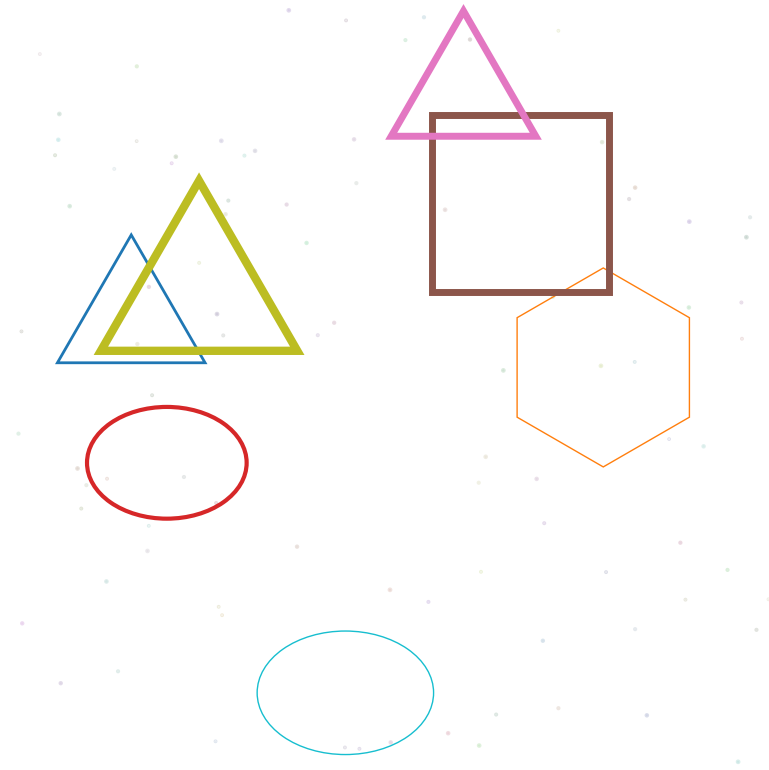[{"shape": "triangle", "thickness": 1, "radius": 0.55, "center": [0.17, 0.584]}, {"shape": "hexagon", "thickness": 0.5, "radius": 0.65, "center": [0.783, 0.523]}, {"shape": "oval", "thickness": 1.5, "radius": 0.52, "center": [0.217, 0.399]}, {"shape": "square", "thickness": 2.5, "radius": 0.57, "center": [0.676, 0.736]}, {"shape": "triangle", "thickness": 2.5, "radius": 0.54, "center": [0.602, 0.877]}, {"shape": "triangle", "thickness": 3, "radius": 0.74, "center": [0.259, 0.618]}, {"shape": "oval", "thickness": 0.5, "radius": 0.57, "center": [0.449, 0.1]}]